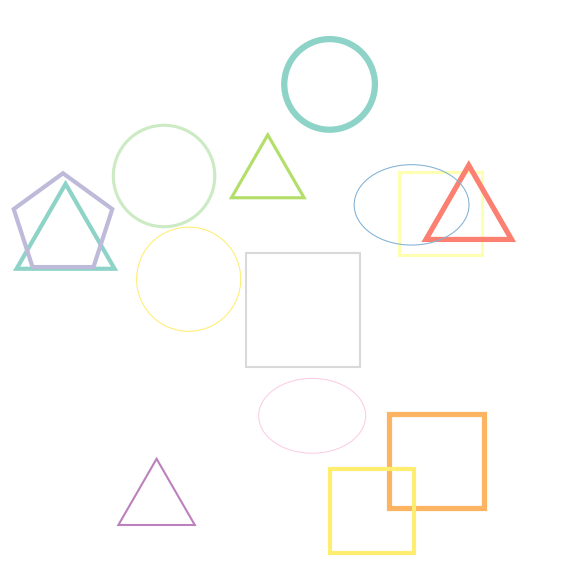[{"shape": "triangle", "thickness": 2, "radius": 0.49, "center": [0.114, 0.583]}, {"shape": "circle", "thickness": 3, "radius": 0.39, "center": [0.571, 0.853]}, {"shape": "square", "thickness": 1.5, "radius": 0.36, "center": [0.763, 0.629]}, {"shape": "pentagon", "thickness": 2, "radius": 0.45, "center": [0.109, 0.609]}, {"shape": "triangle", "thickness": 2.5, "radius": 0.43, "center": [0.812, 0.627]}, {"shape": "oval", "thickness": 0.5, "radius": 0.5, "center": [0.713, 0.644]}, {"shape": "square", "thickness": 2.5, "radius": 0.41, "center": [0.756, 0.201]}, {"shape": "triangle", "thickness": 1.5, "radius": 0.36, "center": [0.464, 0.693]}, {"shape": "oval", "thickness": 0.5, "radius": 0.46, "center": [0.541, 0.279]}, {"shape": "square", "thickness": 1, "radius": 0.49, "center": [0.525, 0.462]}, {"shape": "triangle", "thickness": 1, "radius": 0.38, "center": [0.271, 0.128]}, {"shape": "circle", "thickness": 1.5, "radius": 0.44, "center": [0.284, 0.694]}, {"shape": "circle", "thickness": 0.5, "radius": 0.45, "center": [0.327, 0.516]}, {"shape": "square", "thickness": 2, "radius": 0.36, "center": [0.644, 0.115]}]